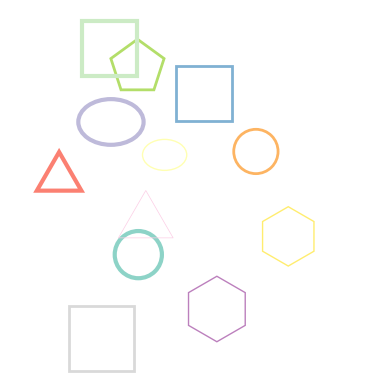[{"shape": "circle", "thickness": 3, "radius": 0.31, "center": [0.359, 0.339]}, {"shape": "oval", "thickness": 1, "radius": 0.29, "center": [0.428, 0.598]}, {"shape": "oval", "thickness": 3, "radius": 0.42, "center": [0.288, 0.683]}, {"shape": "triangle", "thickness": 3, "radius": 0.33, "center": [0.154, 0.538]}, {"shape": "square", "thickness": 2, "radius": 0.36, "center": [0.53, 0.758]}, {"shape": "circle", "thickness": 2, "radius": 0.29, "center": [0.665, 0.607]}, {"shape": "pentagon", "thickness": 2, "radius": 0.36, "center": [0.357, 0.825]}, {"shape": "triangle", "thickness": 0.5, "radius": 0.41, "center": [0.379, 0.423]}, {"shape": "square", "thickness": 2, "radius": 0.42, "center": [0.263, 0.121]}, {"shape": "hexagon", "thickness": 1, "radius": 0.43, "center": [0.563, 0.197]}, {"shape": "square", "thickness": 3, "radius": 0.35, "center": [0.284, 0.874]}, {"shape": "hexagon", "thickness": 1, "radius": 0.39, "center": [0.749, 0.386]}]